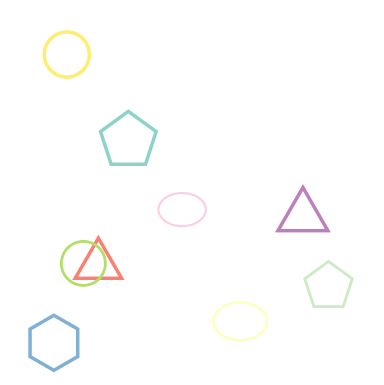[{"shape": "pentagon", "thickness": 2.5, "radius": 0.38, "center": [0.333, 0.635]}, {"shape": "oval", "thickness": 1.5, "radius": 0.35, "center": [0.624, 0.165]}, {"shape": "triangle", "thickness": 2.5, "radius": 0.35, "center": [0.256, 0.312]}, {"shape": "hexagon", "thickness": 2.5, "radius": 0.36, "center": [0.14, 0.11]}, {"shape": "circle", "thickness": 2, "radius": 0.29, "center": [0.217, 0.316]}, {"shape": "oval", "thickness": 1.5, "radius": 0.31, "center": [0.473, 0.456]}, {"shape": "triangle", "thickness": 2.5, "radius": 0.37, "center": [0.787, 0.438]}, {"shape": "pentagon", "thickness": 2, "radius": 0.32, "center": [0.853, 0.256]}, {"shape": "circle", "thickness": 2.5, "radius": 0.29, "center": [0.174, 0.858]}]